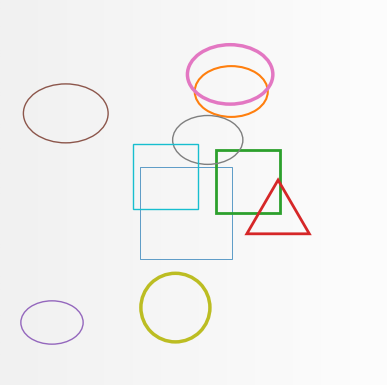[{"shape": "square", "thickness": 0.5, "radius": 0.6, "center": [0.48, 0.447]}, {"shape": "oval", "thickness": 1.5, "radius": 0.47, "center": [0.597, 0.762]}, {"shape": "square", "thickness": 2, "radius": 0.41, "center": [0.64, 0.529]}, {"shape": "triangle", "thickness": 2, "radius": 0.47, "center": [0.718, 0.439]}, {"shape": "oval", "thickness": 1, "radius": 0.4, "center": [0.134, 0.162]}, {"shape": "oval", "thickness": 1, "radius": 0.55, "center": [0.17, 0.706]}, {"shape": "oval", "thickness": 2.5, "radius": 0.55, "center": [0.594, 0.807]}, {"shape": "oval", "thickness": 1, "radius": 0.45, "center": [0.536, 0.637]}, {"shape": "circle", "thickness": 2.5, "radius": 0.45, "center": [0.453, 0.201]}, {"shape": "square", "thickness": 1, "radius": 0.42, "center": [0.427, 0.541]}]